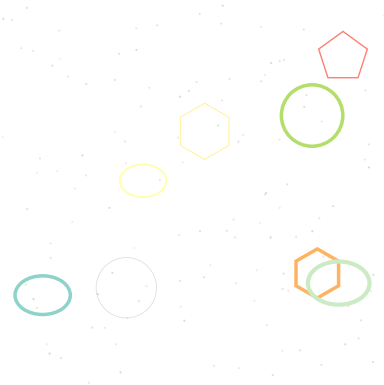[{"shape": "oval", "thickness": 2.5, "radius": 0.36, "center": [0.111, 0.233]}, {"shape": "oval", "thickness": 1.5, "radius": 0.3, "center": [0.371, 0.53]}, {"shape": "pentagon", "thickness": 1, "radius": 0.33, "center": [0.891, 0.852]}, {"shape": "hexagon", "thickness": 2.5, "radius": 0.32, "center": [0.824, 0.29]}, {"shape": "circle", "thickness": 2.5, "radius": 0.4, "center": [0.811, 0.7]}, {"shape": "circle", "thickness": 0.5, "radius": 0.39, "center": [0.328, 0.253]}, {"shape": "oval", "thickness": 3, "radius": 0.4, "center": [0.88, 0.265]}, {"shape": "hexagon", "thickness": 0.5, "radius": 0.37, "center": [0.531, 0.659]}]